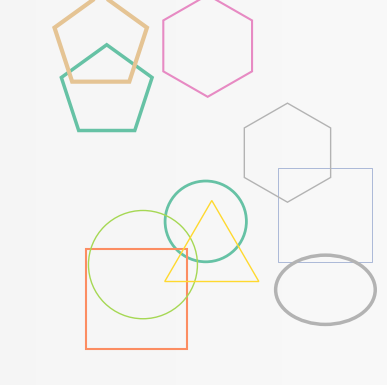[{"shape": "pentagon", "thickness": 2.5, "radius": 0.62, "center": [0.275, 0.761]}, {"shape": "circle", "thickness": 2, "radius": 0.52, "center": [0.531, 0.425]}, {"shape": "square", "thickness": 1.5, "radius": 0.65, "center": [0.352, 0.223]}, {"shape": "square", "thickness": 0.5, "radius": 0.61, "center": [0.838, 0.441]}, {"shape": "hexagon", "thickness": 1.5, "radius": 0.66, "center": [0.536, 0.881]}, {"shape": "circle", "thickness": 1, "radius": 0.7, "center": [0.369, 0.313]}, {"shape": "triangle", "thickness": 1, "radius": 0.7, "center": [0.547, 0.339]}, {"shape": "pentagon", "thickness": 3, "radius": 0.63, "center": [0.26, 0.889]}, {"shape": "hexagon", "thickness": 1, "radius": 0.64, "center": [0.742, 0.603]}, {"shape": "oval", "thickness": 2.5, "radius": 0.64, "center": [0.84, 0.247]}]